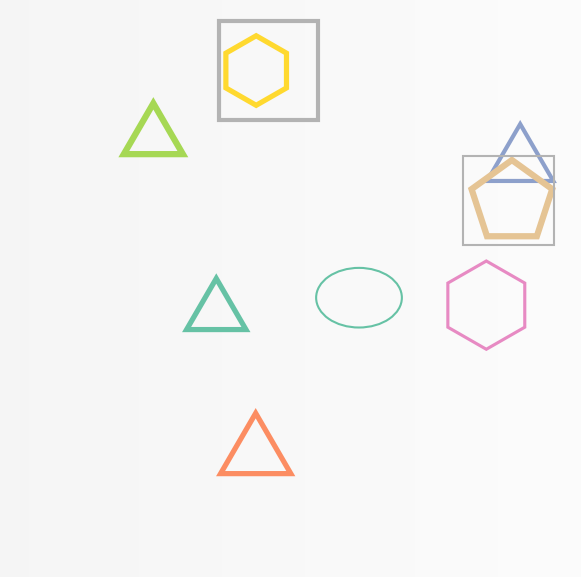[{"shape": "triangle", "thickness": 2.5, "radius": 0.29, "center": [0.372, 0.458]}, {"shape": "oval", "thickness": 1, "radius": 0.37, "center": [0.618, 0.484]}, {"shape": "triangle", "thickness": 2.5, "radius": 0.35, "center": [0.44, 0.214]}, {"shape": "triangle", "thickness": 2, "radius": 0.33, "center": [0.895, 0.719]}, {"shape": "hexagon", "thickness": 1.5, "radius": 0.38, "center": [0.837, 0.471]}, {"shape": "triangle", "thickness": 3, "radius": 0.29, "center": [0.264, 0.762]}, {"shape": "hexagon", "thickness": 2.5, "radius": 0.3, "center": [0.441, 0.877]}, {"shape": "pentagon", "thickness": 3, "radius": 0.36, "center": [0.881, 0.649]}, {"shape": "square", "thickness": 1, "radius": 0.39, "center": [0.875, 0.652]}, {"shape": "square", "thickness": 2, "radius": 0.43, "center": [0.462, 0.877]}]